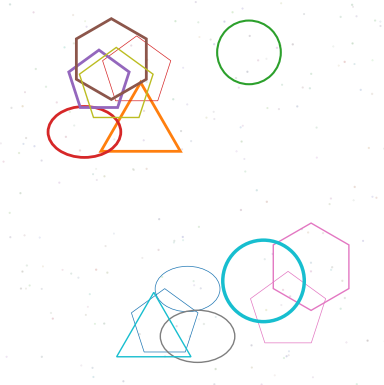[{"shape": "oval", "thickness": 0.5, "radius": 0.42, "center": [0.487, 0.249]}, {"shape": "pentagon", "thickness": 0.5, "radius": 0.45, "center": [0.428, 0.159]}, {"shape": "triangle", "thickness": 2, "radius": 0.6, "center": [0.365, 0.667]}, {"shape": "circle", "thickness": 1.5, "radius": 0.41, "center": [0.647, 0.864]}, {"shape": "oval", "thickness": 2, "radius": 0.47, "center": [0.219, 0.657]}, {"shape": "pentagon", "thickness": 0.5, "radius": 0.47, "center": [0.355, 0.814]}, {"shape": "pentagon", "thickness": 2, "radius": 0.41, "center": [0.257, 0.788]}, {"shape": "hexagon", "thickness": 2, "radius": 0.52, "center": [0.289, 0.847]}, {"shape": "hexagon", "thickness": 1, "radius": 0.57, "center": [0.808, 0.307]}, {"shape": "pentagon", "thickness": 0.5, "radius": 0.51, "center": [0.748, 0.193]}, {"shape": "oval", "thickness": 1, "radius": 0.48, "center": [0.513, 0.126]}, {"shape": "pentagon", "thickness": 1, "radius": 0.5, "center": [0.302, 0.776]}, {"shape": "triangle", "thickness": 1, "radius": 0.56, "center": [0.399, 0.129]}, {"shape": "circle", "thickness": 2.5, "radius": 0.53, "center": [0.684, 0.27]}]